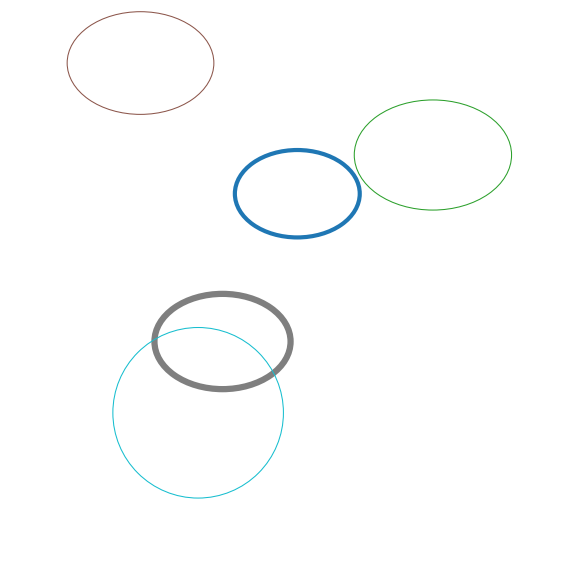[{"shape": "oval", "thickness": 2, "radius": 0.54, "center": [0.515, 0.664]}, {"shape": "oval", "thickness": 0.5, "radius": 0.68, "center": [0.75, 0.731]}, {"shape": "oval", "thickness": 0.5, "radius": 0.64, "center": [0.243, 0.89]}, {"shape": "oval", "thickness": 3, "radius": 0.59, "center": [0.385, 0.408]}, {"shape": "circle", "thickness": 0.5, "radius": 0.74, "center": [0.343, 0.284]}]